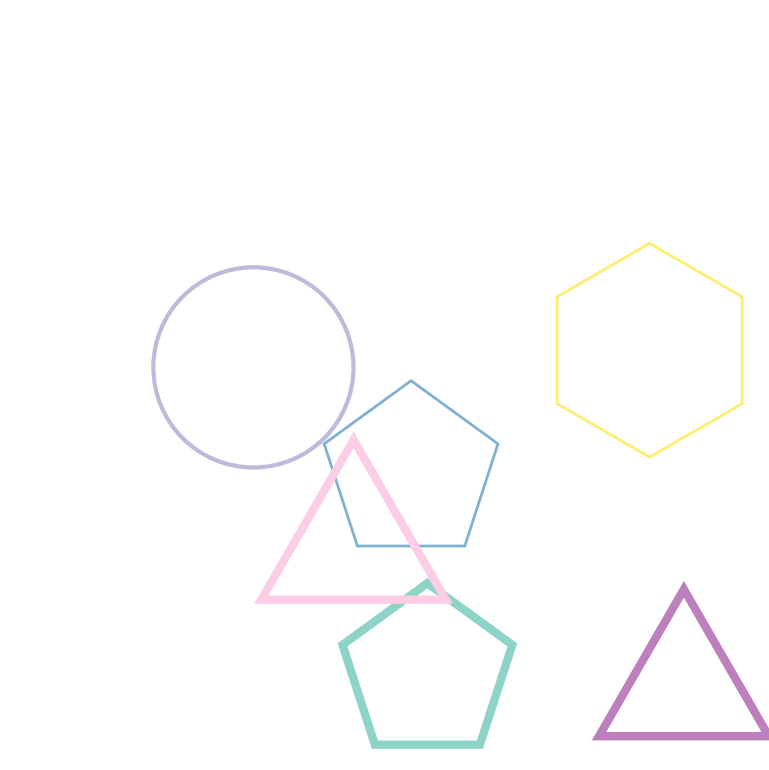[{"shape": "pentagon", "thickness": 3, "radius": 0.58, "center": [0.555, 0.127]}, {"shape": "circle", "thickness": 1.5, "radius": 0.65, "center": [0.329, 0.523]}, {"shape": "pentagon", "thickness": 1, "radius": 0.59, "center": [0.534, 0.387]}, {"shape": "triangle", "thickness": 3, "radius": 0.69, "center": [0.459, 0.29]}, {"shape": "triangle", "thickness": 3, "radius": 0.64, "center": [0.888, 0.108]}, {"shape": "hexagon", "thickness": 1, "radius": 0.69, "center": [0.844, 0.545]}]